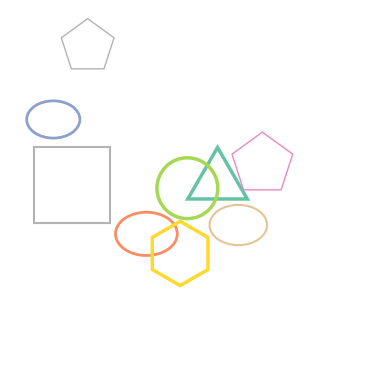[{"shape": "triangle", "thickness": 2.5, "radius": 0.45, "center": [0.565, 0.528]}, {"shape": "oval", "thickness": 2, "radius": 0.4, "center": [0.38, 0.393]}, {"shape": "oval", "thickness": 2, "radius": 0.35, "center": [0.138, 0.69]}, {"shape": "pentagon", "thickness": 1, "radius": 0.41, "center": [0.681, 0.574]}, {"shape": "circle", "thickness": 2.5, "radius": 0.4, "center": [0.487, 0.511]}, {"shape": "hexagon", "thickness": 2.5, "radius": 0.42, "center": [0.468, 0.342]}, {"shape": "oval", "thickness": 1.5, "radius": 0.37, "center": [0.619, 0.416]}, {"shape": "pentagon", "thickness": 1, "radius": 0.36, "center": [0.228, 0.88]}, {"shape": "square", "thickness": 1.5, "radius": 0.5, "center": [0.188, 0.519]}]